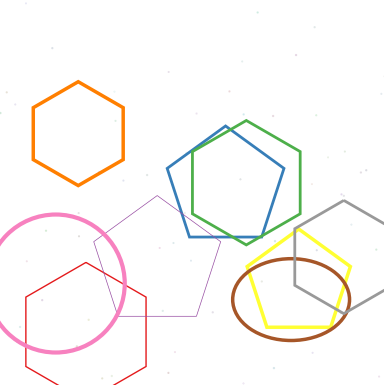[{"shape": "hexagon", "thickness": 1, "radius": 0.9, "center": [0.223, 0.138]}, {"shape": "pentagon", "thickness": 2, "radius": 0.8, "center": [0.586, 0.513]}, {"shape": "hexagon", "thickness": 2, "radius": 0.81, "center": [0.64, 0.525]}, {"shape": "pentagon", "thickness": 0.5, "radius": 0.87, "center": [0.408, 0.319]}, {"shape": "hexagon", "thickness": 2.5, "radius": 0.67, "center": [0.203, 0.653]}, {"shape": "pentagon", "thickness": 2.5, "radius": 0.7, "center": [0.776, 0.264]}, {"shape": "oval", "thickness": 2.5, "radius": 0.76, "center": [0.756, 0.222]}, {"shape": "circle", "thickness": 3, "radius": 0.9, "center": [0.145, 0.264]}, {"shape": "hexagon", "thickness": 2, "radius": 0.74, "center": [0.893, 0.332]}]